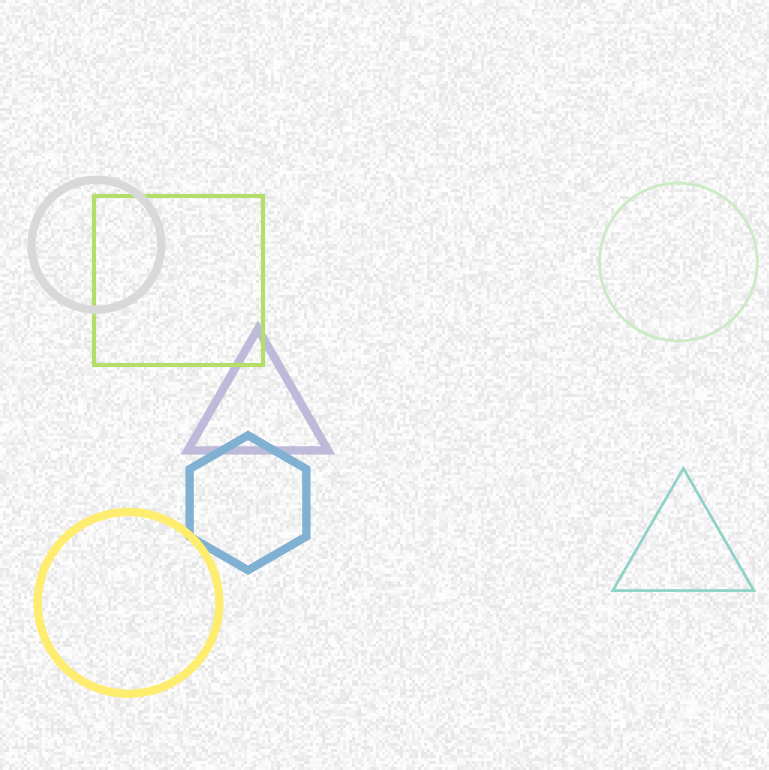[{"shape": "triangle", "thickness": 1, "radius": 0.53, "center": [0.887, 0.286]}, {"shape": "triangle", "thickness": 3, "radius": 0.53, "center": [0.335, 0.468]}, {"shape": "hexagon", "thickness": 3, "radius": 0.44, "center": [0.322, 0.347]}, {"shape": "square", "thickness": 1.5, "radius": 0.55, "center": [0.231, 0.635]}, {"shape": "circle", "thickness": 3, "radius": 0.42, "center": [0.125, 0.682]}, {"shape": "circle", "thickness": 1, "radius": 0.51, "center": [0.881, 0.66]}, {"shape": "circle", "thickness": 3, "radius": 0.59, "center": [0.167, 0.217]}]